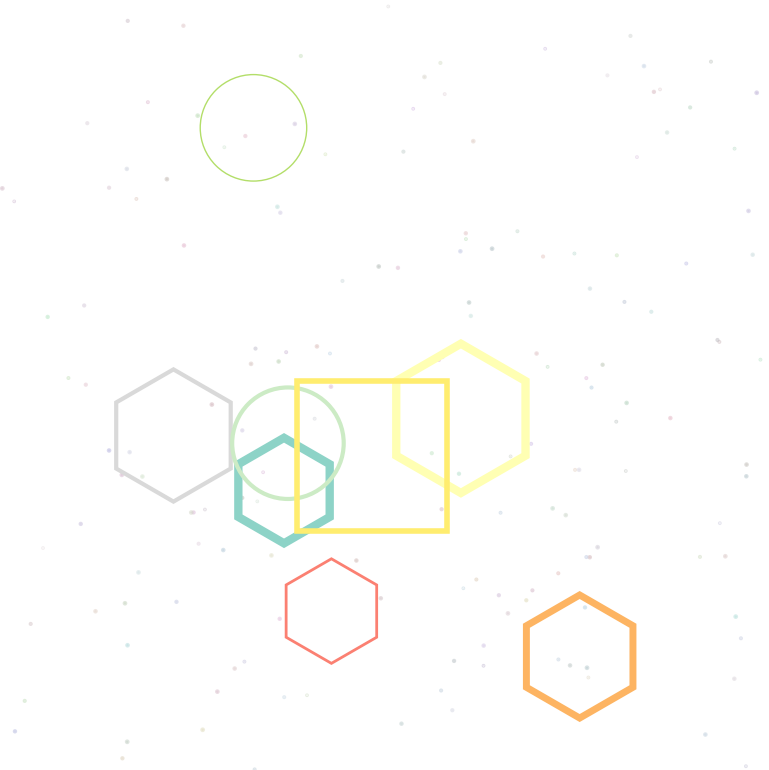[{"shape": "hexagon", "thickness": 3, "radius": 0.34, "center": [0.369, 0.363]}, {"shape": "hexagon", "thickness": 3, "radius": 0.48, "center": [0.599, 0.457]}, {"shape": "hexagon", "thickness": 1, "radius": 0.34, "center": [0.43, 0.206]}, {"shape": "hexagon", "thickness": 2.5, "radius": 0.4, "center": [0.753, 0.147]}, {"shape": "circle", "thickness": 0.5, "radius": 0.35, "center": [0.329, 0.834]}, {"shape": "hexagon", "thickness": 1.5, "radius": 0.43, "center": [0.225, 0.434]}, {"shape": "circle", "thickness": 1.5, "radius": 0.36, "center": [0.374, 0.424]}, {"shape": "square", "thickness": 2, "radius": 0.49, "center": [0.483, 0.408]}]